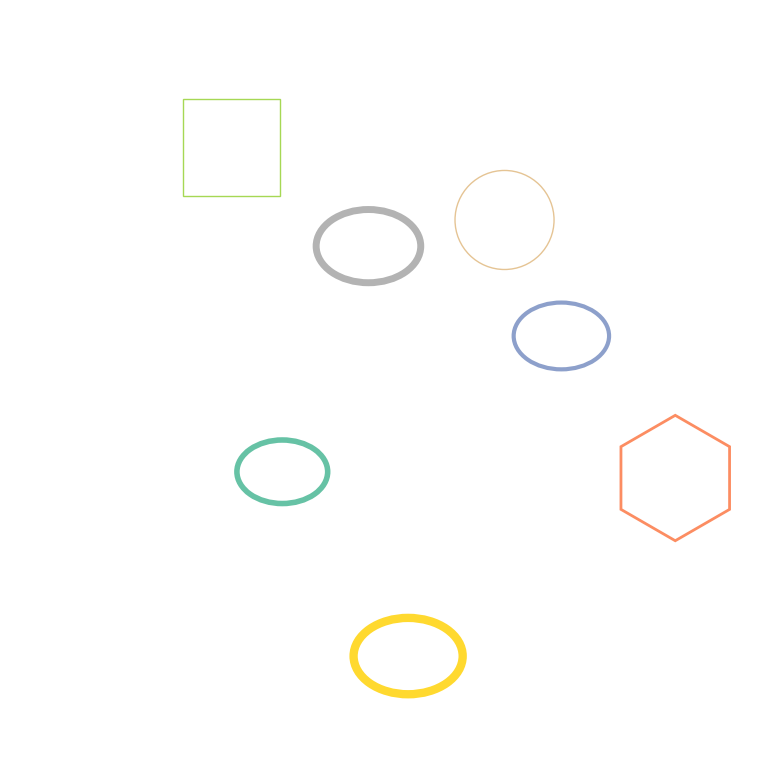[{"shape": "oval", "thickness": 2, "radius": 0.29, "center": [0.367, 0.387]}, {"shape": "hexagon", "thickness": 1, "radius": 0.41, "center": [0.877, 0.379]}, {"shape": "oval", "thickness": 1.5, "radius": 0.31, "center": [0.729, 0.564]}, {"shape": "square", "thickness": 0.5, "radius": 0.31, "center": [0.3, 0.809]}, {"shape": "oval", "thickness": 3, "radius": 0.35, "center": [0.53, 0.148]}, {"shape": "circle", "thickness": 0.5, "radius": 0.32, "center": [0.655, 0.714]}, {"shape": "oval", "thickness": 2.5, "radius": 0.34, "center": [0.479, 0.68]}]